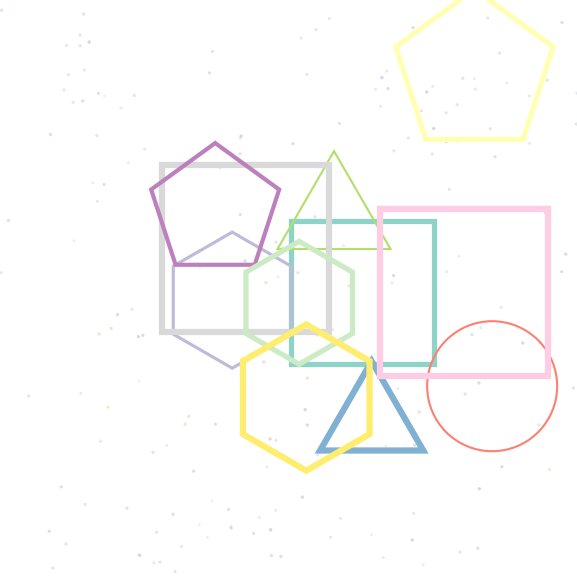[{"shape": "square", "thickness": 2.5, "radius": 0.62, "center": [0.628, 0.492]}, {"shape": "pentagon", "thickness": 2.5, "radius": 0.72, "center": [0.822, 0.874]}, {"shape": "hexagon", "thickness": 1.5, "radius": 0.59, "center": [0.402, 0.479]}, {"shape": "circle", "thickness": 1, "radius": 0.56, "center": [0.852, 0.33]}, {"shape": "triangle", "thickness": 3, "radius": 0.52, "center": [0.644, 0.271]}, {"shape": "triangle", "thickness": 1, "radius": 0.56, "center": [0.578, 0.624]}, {"shape": "square", "thickness": 3, "radius": 0.73, "center": [0.803, 0.492]}, {"shape": "square", "thickness": 3, "radius": 0.72, "center": [0.425, 0.569]}, {"shape": "pentagon", "thickness": 2, "radius": 0.58, "center": [0.373, 0.635]}, {"shape": "hexagon", "thickness": 2.5, "radius": 0.53, "center": [0.518, 0.475]}, {"shape": "hexagon", "thickness": 3, "radius": 0.63, "center": [0.53, 0.311]}]